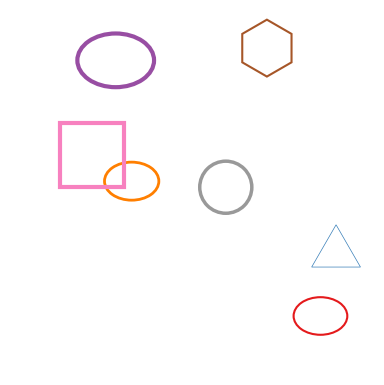[{"shape": "oval", "thickness": 1.5, "radius": 0.35, "center": [0.832, 0.179]}, {"shape": "triangle", "thickness": 0.5, "radius": 0.37, "center": [0.873, 0.343]}, {"shape": "oval", "thickness": 3, "radius": 0.5, "center": [0.301, 0.843]}, {"shape": "oval", "thickness": 2, "radius": 0.35, "center": [0.342, 0.529]}, {"shape": "hexagon", "thickness": 1.5, "radius": 0.37, "center": [0.693, 0.875]}, {"shape": "square", "thickness": 3, "radius": 0.41, "center": [0.239, 0.597]}, {"shape": "circle", "thickness": 2.5, "radius": 0.34, "center": [0.586, 0.514]}]